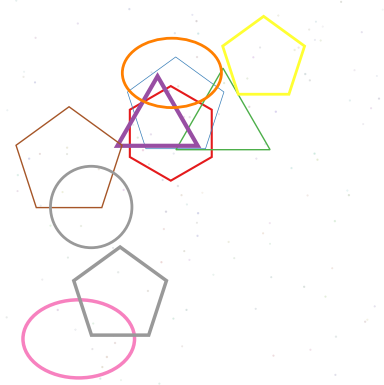[{"shape": "hexagon", "thickness": 1.5, "radius": 0.61, "center": [0.444, 0.654]}, {"shape": "pentagon", "thickness": 0.5, "radius": 0.66, "center": [0.456, 0.72]}, {"shape": "triangle", "thickness": 1, "radius": 0.71, "center": [0.579, 0.682]}, {"shape": "triangle", "thickness": 3, "radius": 0.6, "center": [0.409, 0.682]}, {"shape": "oval", "thickness": 2, "radius": 0.64, "center": [0.446, 0.811]}, {"shape": "pentagon", "thickness": 2, "radius": 0.56, "center": [0.685, 0.846]}, {"shape": "pentagon", "thickness": 1, "radius": 0.72, "center": [0.179, 0.578]}, {"shape": "oval", "thickness": 2.5, "radius": 0.72, "center": [0.205, 0.12]}, {"shape": "circle", "thickness": 2, "radius": 0.53, "center": [0.237, 0.462]}, {"shape": "pentagon", "thickness": 2.5, "radius": 0.63, "center": [0.312, 0.232]}]